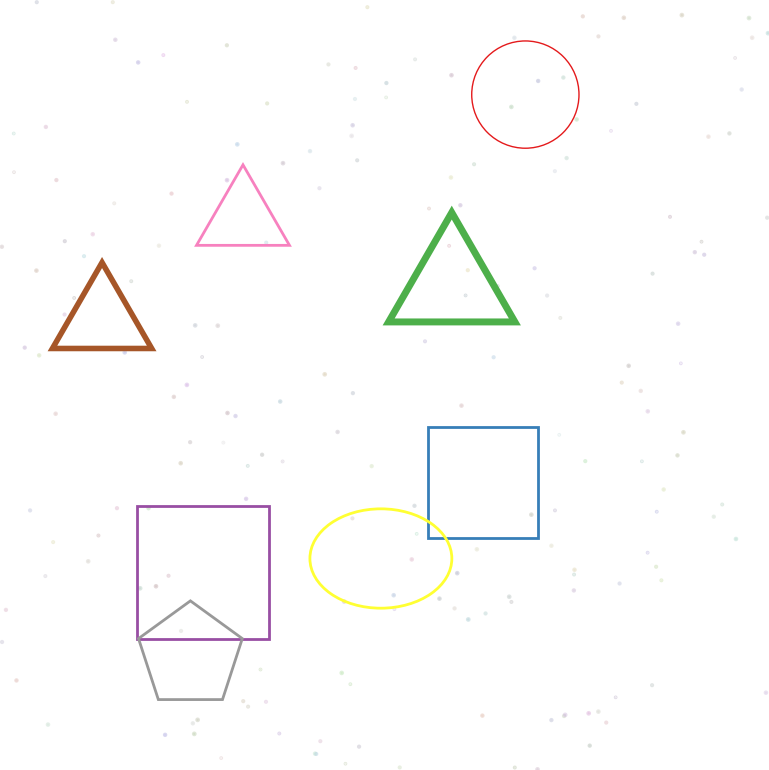[{"shape": "circle", "thickness": 0.5, "radius": 0.35, "center": [0.682, 0.877]}, {"shape": "square", "thickness": 1, "radius": 0.36, "center": [0.627, 0.373]}, {"shape": "triangle", "thickness": 2.5, "radius": 0.47, "center": [0.587, 0.629]}, {"shape": "square", "thickness": 1, "radius": 0.43, "center": [0.264, 0.257]}, {"shape": "oval", "thickness": 1, "radius": 0.46, "center": [0.495, 0.275]}, {"shape": "triangle", "thickness": 2, "radius": 0.37, "center": [0.133, 0.585]}, {"shape": "triangle", "thickness": 1, "radius": 0.35, "center": [0.316, 0.716]}, {"shape": "pentagon", "thickness": 1, "radius": 0.35, "center": [0.247, 0.149]}]